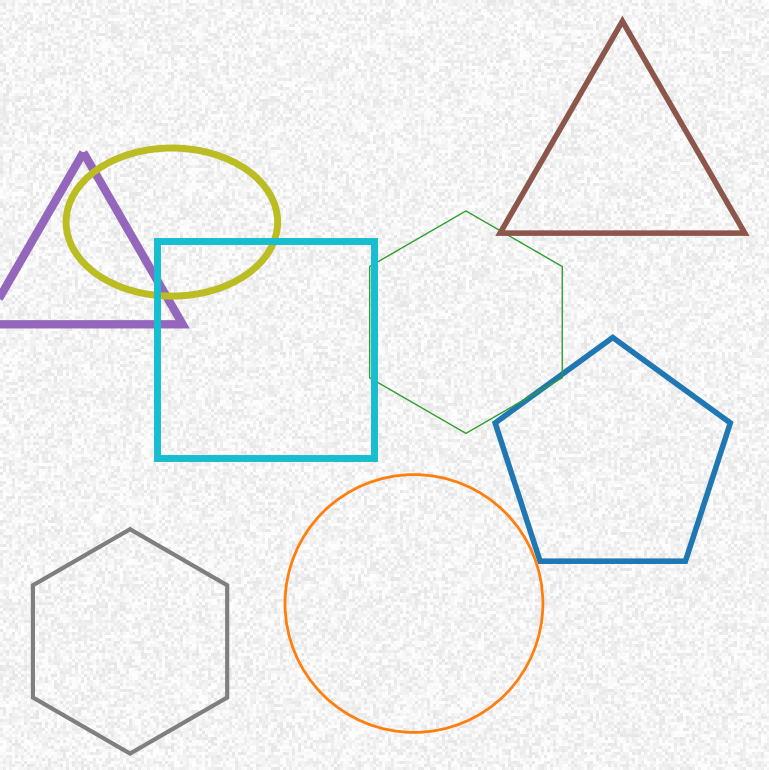[{"shape": "pentagon", "thickness": 2, "radius": 0.8, "center": [0.796, 0.401]}, {"shape": "circle", "thickness": 1, "radius": 0.84, "center": [0.538, 0.216]}, {"shape": "hexagon", "thickness": 0.5, "radius": 0.72, "center": [0.605, 0.582]}, {"shape": "triangle", "thickness": 3, "radius": 0.74, "center": [0.108, 0.653]}, {"shape": "triangle", "thickness": 2, "radius": 0.92, "center": [0.808, 0.789]}, {"shape": "hexagon", "thickness": 1.5, "radius": 0.73, "center": [0.169, 0.167]}, {"shape": "oval", "thickness": 2.5, "radius": 0.69, "center": [0.223, 0.712]}, {"shape": "square", "thickness": 2.5, "radius": 0.7, "center": [0.345, 0.546]}]